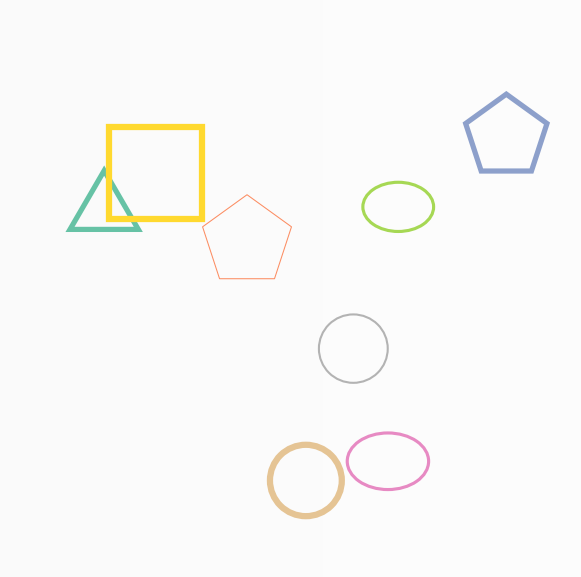[{"shape": "triangle", "thickness": 2.5, "radius": 0.34, "center": [0.179, 0.636]}, {"shape": "pentagon", "thickness": 0.5, "radius": 0.4, "center": [0.425, 0.582]}, {"shape": "pentagon", "thickness": 2.5, "radius": 0.37, "center": [0.871, 0.763]}, {"shape": "oval", "thickness": 1.5, "radius": 0.35, "center": [0.667, 0.2]}, {"shape": "oval", "thickness": 1.5, "radius": 0.3, "center": [0.685, 0.641]}, {"shape": "square", "thickness": 3, "radius": 0.4, "center": [0.267, 0.699]}, {"shape": "circle", "thickness": 3, "radius": 0.31, "center": [0.526, 0.167]}, {"shape": "circle", "thickness": 1, "radius": 0.3, "center": [0.608, 0.395]}]